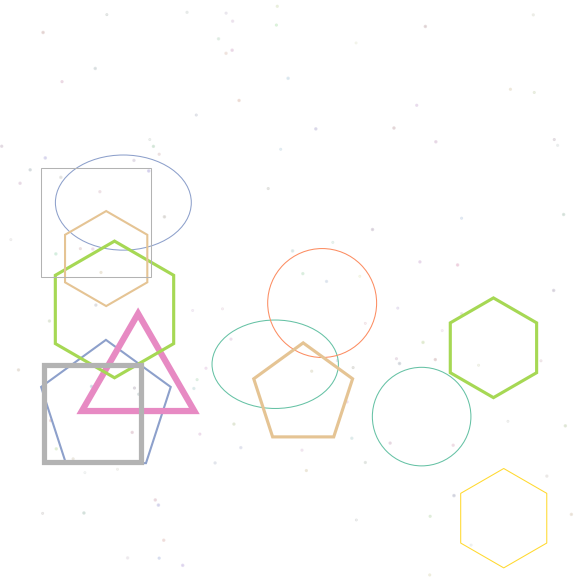[{"shape": "circle", "thickness": 0.5, "radius": 0.43, "center": [0.73, 0.278]}, {"shape": "oval", "thickness": 0.5, "radius": 0.55, "center": [0.477, 0.368]}, {"shape": "circle", "thickness": 0.5, "radius": 0.47, "center": [0.558, 0.474]}, {"shape": "pentagon", "thickness": 1, "radius": 0.59, "center": [0.183, 0.293]}, {"shape": "oval", "thickness": 0.5, "radius": 0.59, "center": [0.214, 0.648]}, {"shape": "triangle", "thickness": 3, "radius": 0.56, "center": [0.239, 0.344]}, {"shape": "hexagon", "thickness": 1.5, "radius": 0.43, "center": [0.854, 0.397]}, {"shape": "hexagon", "thickness": 1.5, "radius": 0.59, "center": [0.198, 0.463]}, {"shape": "hexagon", "thickness": 0.5, "radius": 0.43, "center": [0.872, 0.102]}, {"shape": "hexagon", "thickness": 1, "radius": 0.41, "center": [0.184, 0.551]}, {"shape": "pentagon", "thickness": 1.5, "radius": 0.45, "center": [0.525, 0.315]}, {"shape": "square", "thickness": 0.5, "radius": 0.47, "center": [0.166, 0.614]}, {"shape": "square", "thickness": 2.5, "radius": 0.42, "center": [0.16, 0.283]}]